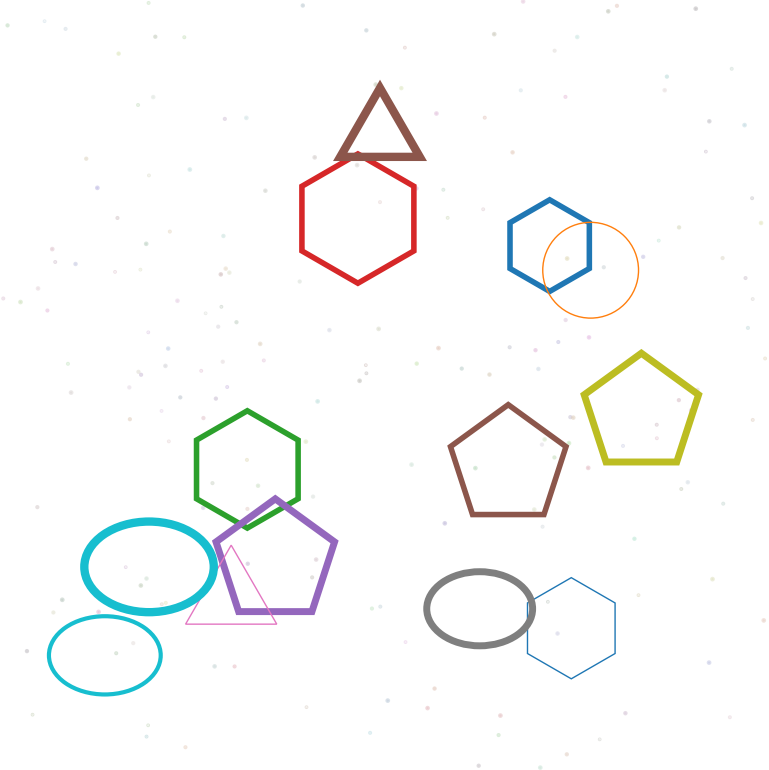[{"shape": "hexagon", "thickness": 0.5, "radius": 0.33, "center": [0.742, 0.184]}, {"shape": "hexagon", "thickness": 2, "radius": 0.3, "center": [0.714, 0.681]}, {"shape": "circle", "thickness": 0.5, "radius": 0.31, "center": [0.767, 0.649]}, {"shape": "hexagon", "thickness": 2, "radius": 0.38, "center": [0.321, 0.39]}, {"shape": "hexagon", "thickness": 2, "radius": 0.42, "center": [0.465, 0.716]}, {"shape": "pentagon", "thickness": 2.5, "radius": 0.4, "center": [0.358, 0.271]}, {"shape": "pentagon", "thickness": 2, "radius": 0.39, "center": [0.66, 0.396]}, {"shape": "triangle", "thickness": 3, "radius": 0.3, "center": [0.494, 0.826]}, {"shape": "triangle", "thickness": 0.5, "radius": 0.34, "center": [0.3, 0.224]}, {"shape": "oval", "thickness": 2.5, "radius": 0.34, "center": [0.623, 0.209]}, {"shape": "pentagon", "thickness": 2.5, "radius": 0.39, "center": [0.833, 0.463]}, {"shape": "oval", "thickness": 3, "radius": 0.42, "center": [0.194, 0.264]}, {"shape": "oval", "thickness": 1.5, "radius": 0.36, "center": [0.136, 0.149]}]